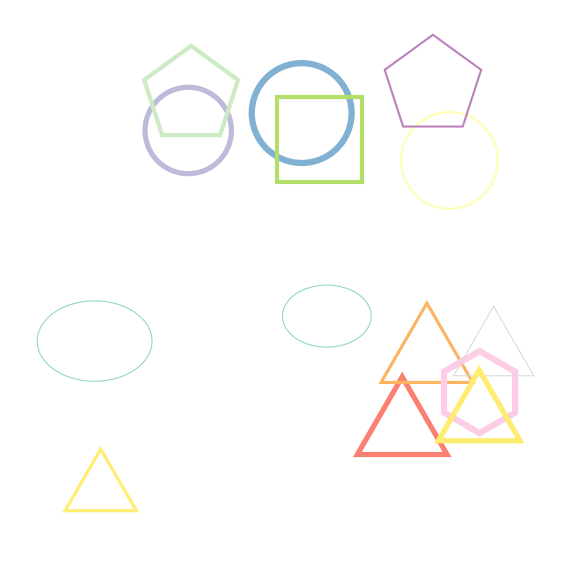[{"shape": "oval", "thickness": 0.5, "radius": 0.5, "center": [0.164, 0.409]}, {"shape": "oval", "thickness": 0.5, "radius": 0.38, "center": [0.566, 0.452]}, {"shape": "circle", "thickness": 1, "radius": 0.42, "center": [0.778, 0.721]}, {"shape": "circle", "thickness": 2.5, "radius": 0.37, "center": [0.326, 0.773]}, {"shape": "triangle", "thickness": 2.5, "radius": 0.45, "center": [0.696, 0.257]}, {"shape": "circle", "thickness": 3, "radius": 0.43, "center": [0.522, 0.803]}, {"shape": "triangle", "thickness": 1.5, "radius": 0.46, "center": [0.739, 0.383]}, {"shape": "square", "thickness": 2, "radius": 0.37, "center": [0.553, 0.758]}, {"shape": "hexagon", "thickness": 3, "radius": 0.36, "center": [0.83, 0.32]}, {"shape": "triangle", "thickness": 0.5, "radius": 0.4, "center": [0.855, 0.389]}, {"shape": "pentagon", "thickness": 1, "radius": 0.44, "center": [0.75, 0.851]}, {"shape": "pentagon", "thickness": 2, "radius": 0.43, "center": [0.331, 0.834]}, {"shape": "triangle", "thickness": 1.5, "radius": 0.36, "center": [0.174, 0.15]}, {"shape": "triangle", "thickness": 2.5, "radius": 0.41, "center": [0.83, 0.277]}]